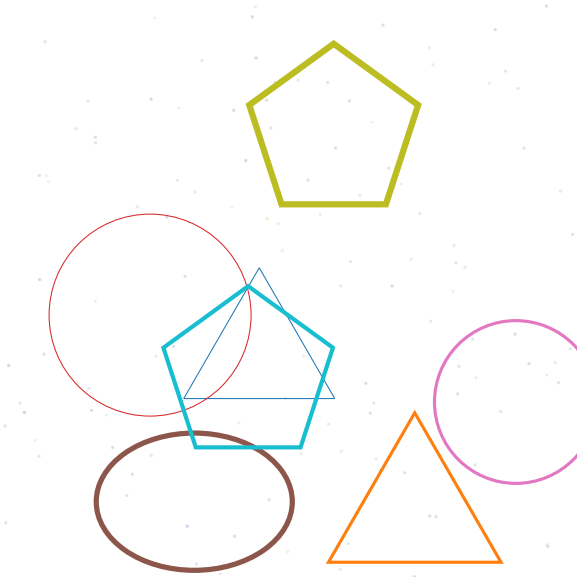[{"shape": "triangle", "thickness": 0.5, "radius": 0.75, "center": [0.449, 0.384]}, {"shape": "triangle", "thickness": 1.5, "radius": 0.86, "center": [0.718, 0.112]}, {"shape": "circle", "thickness": 0.5, "radius": 0.87, "center": [0.26, 0.453]}, {"shape": "oval", "thickness": 2.5, "radius": 0.85, "center": [0.336, 0.13]}, {"shape": "circle", "thickness": 1.5, "radius": 0.7, "center": [0.893, 0.303]}, {"shape": "pentagon", "thickness": 3, "radius": 0.77, "center": [0.578, 0.77]}, {"shape": "pentagon", "thickness": 2, "radius": 0.77, "center": [0.43, 0.349]}]